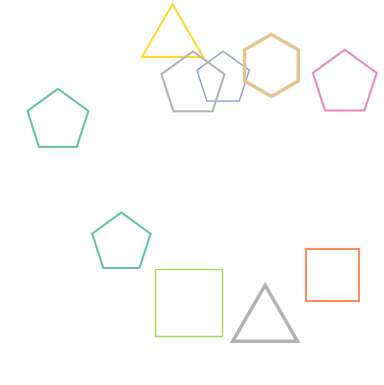[{"shape": "pentagon", "thickness": 1.5, "radius": 0.4, "center": [0.315, 0.368]}, {"shape": "pentagon", "thickness": 1.5, "radius": 0.42, "center": [0.15, 0.686]}, {"shape": "square", "thickness": 1.5, "radius": 0.34, "center": [0.864, 0.285]}, {"shape": "pentagon", "thickness": 1, "radius": 0.36, "center": [0.58, 0.795]}, {"shape": "pentagon", "thickness": 1.5, "radius": 0.44, "center": [0.896, 0.784]}, {"shape": "square", "thickness": 1, "radius": 0.44, "center": [0.491, 0.215]}, {"shape": "triangle", "thickness": 1.5, "radius": 0.46, "center": [0.448, 0.898]}, {"shape": "hexagon", "thickness": 2.5, "radius": 0.4, "center": [0.705, 0.83]}, {"shape": "triangle", "thickness": 2.5, "radius": 0.49, "center": [0.689, 0.162]}, {"shape": "pentagon", "thickness": 1.5, "radius": 0.43, "center": [0.501, 0.781]}]